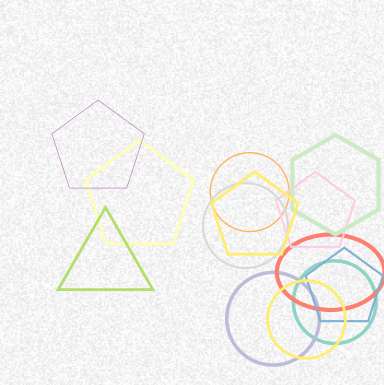[{"shape": "circle", "thickness": 2.5, "radius": 0.54, "center": [0.869, 0.215]}, {"shape": "pentagon", "thickness": 2, "radius": 0.74, "center": [0.362, 0.487]}, {"shape": "circle", "thickness": 2.5, "radius": 0.6, "center": [0.709, 0.172]}, {"shape": "oval", "thickness": 3, "radius": 0.7, "center": [0.859, 0.293]}, {"shape": "pentagon", "thickness": 1.5, "radius": 0.53, "center": [0.894, 0.251]}, {"shape": "circle", "thickness": 1, "radius": 0.51, "center": [0.649, 0.501]}, {"shape": "triangle", "thickness": 2, "radius": 0.71, "center": [0.274, 0.319]}, {"shape": "pentagon", "thickness": 1.5, "radius": 0.54, "center": [0.819, 0.446]}, {"shape": "circle", "thickness": 1.5, "radius": 0.55, "center": [0.638, 0.414]}, {"shape": "pentagon", "thickness": 0.5, "radius": 0.63, "center": [0.255, 0.614]}, {"shape": "hexagon", "thickness": 3, "radius": 0.65, "center": [0.871, 0.52]}, {"shape": "circle", "thickness": 2, "radius": 0.51, "center": [0.796, 0.17]}, {"shape": "pentagon", "thickness": 2, "radius": 0.59, "center": [0.662, 0.435]}]